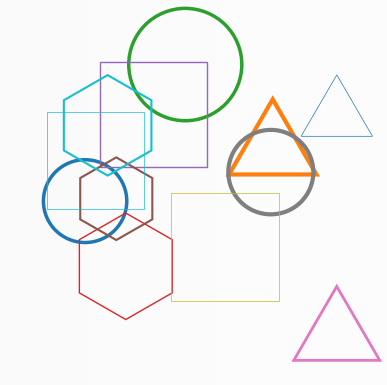[{"shape": "circle", "thickness": 2.5, "radius": 0.54, "center": [0.22, 0.478]}, {"shape": "triangle", "thickness": 0.5, "radius": 0.53, "center": [0.869, 0.699]}, {"shape": "triangle", "thickness": 3, "radius": 0.65, "center": [0.704, 0.612]}, {"shape": "circle", "thickness": 2.5, "radius": 0.73, "center": [0.478, 0.832]}, {"shape": "hexagon", "thickness": 1, "radius": 0.69, "center": [0.325, 0.308]}, {"shape": "square", "thickness": 1, "radius": 0.69, "center": [0.396, 0.702]}, {"shape": "hexagon", "thickness": 1.5, "radius": 0.54, "center": [0.3, 0.484]}, {"shape": "triangle", "thickness": 2, "radius": 0.64, "center": [0.869, 0.128]}, {"shape": "circle", "thickness": 3, "radius": 0.55, "center": [0.699, 0.553]}, {"shape": "square", "thickness": 0.5, "radius": 0.7, "center": [0.581, 0.358]}, {"shape": "square", "thickness": 0.5, "radius": 0.63, "center": [0.247, 0.583]}, {"shape": "hexagon", "thickness": 1.5, "radius": 0.65, "center": [0.278, 0.674]}]